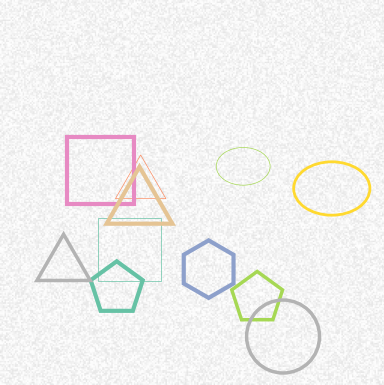[{"shape": "square", "thickness": 0.5, "radius": 0.41, "center": [0.337, 0.351]}, {"shape": "pentagon", "thickness": 3, "radius": 0.36, "center": [0.303, 0.25]}, {"shape": "triangle", "thickness": 0.5, "radius": 0.38, "center": [0.365, 0.522]}, {"shape": "hexagon", "thickness": 3, "radius": 0.37, "center": [0.542, 0.301]}, {"shape": "square", "thickness": 3, "radius": 0.44, "center": [0.261, 0.558]}, {"shape": "oval", "thickness": 0.5, "radius": 0.35, "center": [0.632, 0.568]}, {"shape": "pentagon", "thickness": 2.5, "radius": 0.35, "center": [0.668, 0.226]}, {"shape": "oval", "thickness": 2, "radius": 0.5, "center": [0.862, 0.51]}, {"shape": "triangle", "thickness": 3, "radius": 0.49, "center": [0.362, 0.468]}, {"shape": "circle", "thickness": 2.5, "radius": 0.47, "center": [0.735, 0.126]}, {"shape": "triangle", "thickness": 2.5, "radius": 0.4, "center": [0.165, 0.312]}]